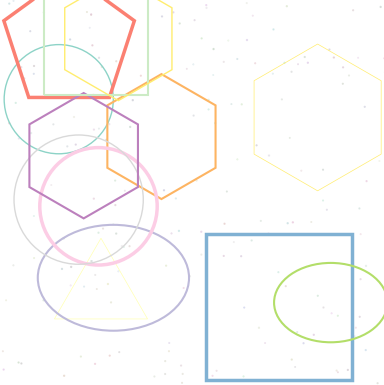[{"shape": "circle", "thickness": 1, "radius": 0.71, "center": [0.153, 0.742]}, {"shape": "triangle", "thickness": 0.5, "radius": 0.7, "center": [0.262, 0.241]}, {"shape": "oval", "thickness": 1.5, "radius": 0.98, "center": [0.295, 0.279]}, {"shape": "pentagon", "thickness": 2.5, "radius": 0.89, "center": [0.179, 0.891]}, {"shape": "square", "thickness": 2.5, "radius": 0.95, "center": [0.724, 0.202]}, {"shape": "hexagon", "thickness": 1.5, "radius": 0.81, "center": [0.419, 0.645]}, {"shape": "oval", "thickness": 1.5, "radius": 0.74, "center": [0.859, 0.214]}, {"shape": "circle", "thickness": 2.5, "radius": 0.76, "center": [0.256, 0.464]}, {"shape": "circle", "thickness": 1, "radius": 0.84, "center": [0.204, 0.481]}, {"shape": "hexagon", "thickness": 1.5, "radius": 0.81, "center": [0.217, 0.596]}, {"shape": "square", "thickness": 1.5, "radius": 0.67, "center": [0.249, 0.887]}, {"shape": "hexagon", "thickness": 0.5, "radius": 0.95, "center": [0.825, 0.695]}, {"shape": "hexagon", "thickness": 1, "radius": 0.8, "center": [0.307, 0.899]}]